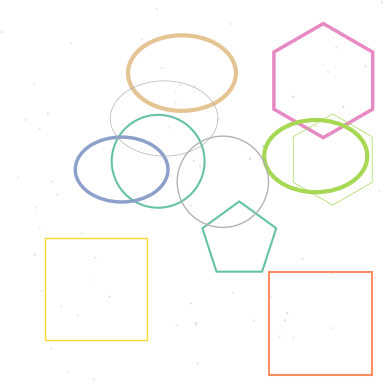[{"shape": "pentagon", "thickness": 1.5, "radius": 0.5, "center": [0.622, 0.376]}, {"shape": "circle", "thickness": 1.5, "radius": 0.6, "center": [0.411, 0.581]}, {"shape": "square", "thickness": 1.5, "radius": 0.67, "center": [0.833, 0.16]}, {"shape": "oval", "thickness": 2.5, "radius": 0.6, "center": [0.316, 0.56]}, {"shape": "hexagon", "thickness": 2.5, "radius": 0.74, "center": [0.84, 0.791]}, {"shape": "hexagon", "thickness": 0.5, "radius": 0.59, "center": [0.864, 0.586]}, {"shape": "oval", "thickness": 3, "radius": 0.67, "center": [0.82, 0.595]}, {"shape": "square", "thickness": 1, "radius": 0.66, "center": [0.249, 0.249]}, {"shape": "oval", "thickness": 3, "radius": 0.7, "center": [0.473, 0.81]}, {"shape": "oval", "thickness": 0.5, "radius": 0.7, "center": [0.426, 0.692]}, {"shape": "circle", "thickness": 1, "radius": 0.59, "center": [0.579, 0.528]}]